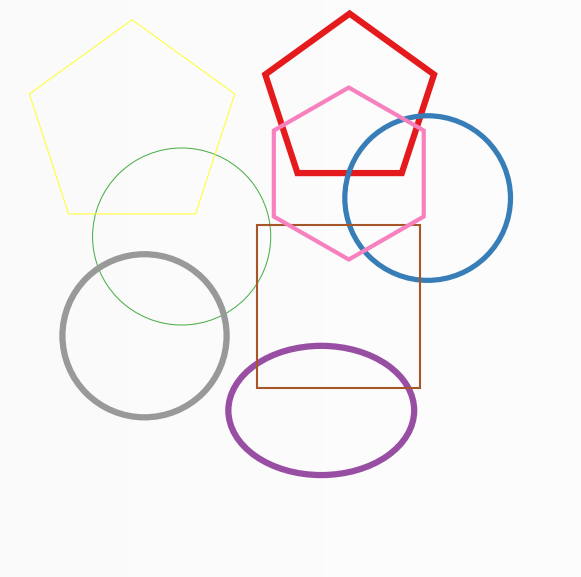[{"shape": "pentagon", "thickness": 3, "radius": 0.76, "center": [0.602, 0.823]}, {"shape": "circle", "thickness": 2.5, "radius": 0.71, "center": [0.736, 0.656]}, {"shape": "circle", "thickness": 0.5, "radius": 0.77, "center": [0.312, 0.59]}, {"shape": "oval", "thickness": 3, "radius": 0.8, "center": [0.553, 0.288]}, {"shape": "pentagon", "thickness": 0.5, "radius": 0.93, "center": [0.227, 0.779]}, {"shape": "square", "thickness": 1, "radius": 0.7, "center": [0.583, 0.468]}, {"shape": "hexagon", "thickness": 2, "radius": 0.74, "center": [0.6, 0.699]}, {"shape": "circle", "thickness": 3, "radius": 0.71, "center": [0.249, 0.418]}]